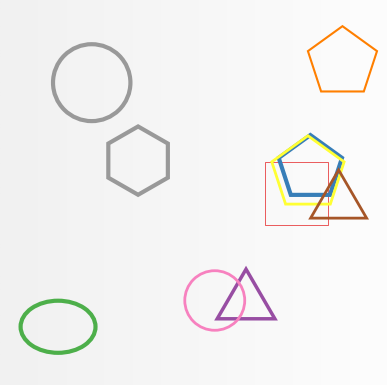[{"shape": "square", "thickness": 0.5, "radius": 0.41, "center": [0.764, 0.497]}, {"shape": "pentagon", "thickness": 3, "radius": 0.43, "center": [0.801, 0.563]}, {"shape": "oval", "thickness": 3, "radius": 0.48, "center": [0.15, 0.151]}, {"shape": "triangle", "thickness": 2.5, "radius": 0.43, "center": [0.635, 0.215]}, {"shape": "pentagon", "thickness": 1.5, "radius": 0.47, "center": [0.884, 0.838]}, {"shape": "pentagon", "thickness": 2, "radius": 0.49, "center": [0.795, 0.549]}, {"shape": "triangle", "thickness": 2, "radius": 0.42, "center": [0.874, 0.475]}, {"shape": "circle", "thickness": 2, "radius": 0.39, "center": [0.554, 0.22]}, {"shape": "hexagon", "thickness": 3, "radius": 0.44, "center": [0.356, 0.583]}, {"shape": "circle", "thickness": 3, "radius": 0.5, "center": [0.237, 0.785]}]